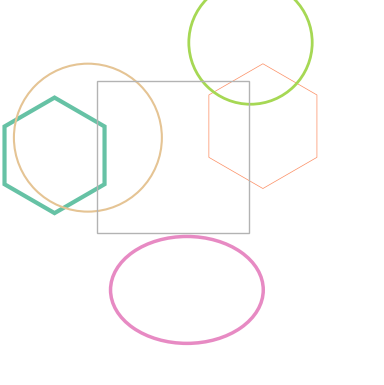[{"shape": "hexagon", "thickness": 3, "radius": 0.75, "center": [0.142, 0.596]}, {"shape": "hexagon", "thickness": 0.5, "radius": 0.81, "center": [0.683, 0.672]}, {"shape": "oval", "thickness": 2.5, "radius": 0.99, "center": [0.485, 0.247]}, {"shape": "circle", "thickness": 2, "radius": 0.8, "center": [0.651, 0.89]}, {"shape": "circle", "thickness": 1.5, "radius": 0.96, "center": [0.228, 0.642]}, {"shape": "square", "thickness": 1, "radius": 0.99, "center": [0.449, 0.591]}]